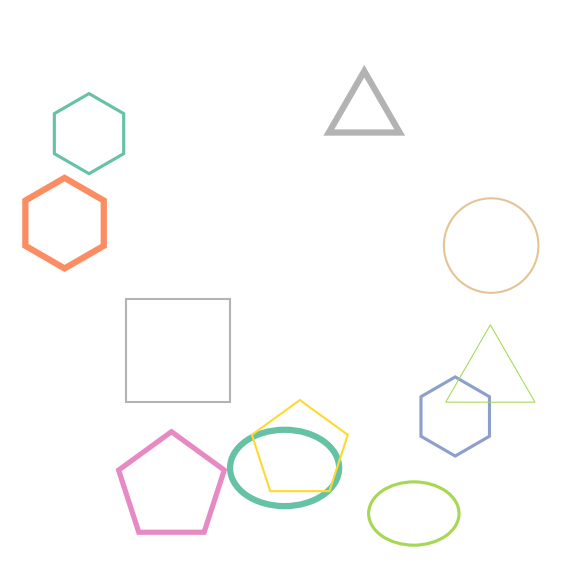[{"shape": "hexagon", "thickness": 1.5, "radius": 0.35, "center": [0.154, 0.768]}, {"shape": "oval", "thickness": 3, "radius": 0.47, "center": [0.493, 0.189]}, {"shape": "hexagon", "thickness": 3, "radius": 0.39, "center": [0.112, 0.613]}, {"shape": "hexagon", "thickness": 1.5, "radius": 0.34, "center": [0.788, 0.278]}, {"shape": "pentagon", "thickness": 2.5, "radius": 0.48, "center": [0.297, 0.155]}, {"shape": "triangle", "thickness": 0.5, "radius": 0.45, "center": [0.849, 0.347]}, {"shape": "oval", "thickness": 1.5, "radius": 0.39, "center": [0.717, 0.11]}, {"shape": "pentagon", "thickness": 1, "radius": 0.44, "center": [0.519, 0.219]}, {"shape": "circle", "thickness": 1, "radius": 0.41, "center": [0.85, 0.574]}, {"shape": "square", "thickness": 1, "radius": 0.45, "center": [0.308, 0.393]}, {"shape": "triangle", "thickness": 3, "radius": 0.35, "center": [0.631, 0.805]}]